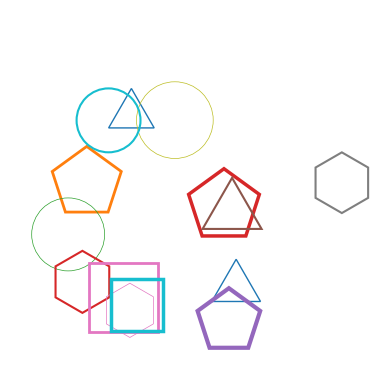[{"shape": "triangle", "thickness": 1, "radius": 0.34, "center": [0.341, 0.702]}, {"shape": "triangle", "thickness": 1, "radius": 0.37, "center": [0.613, 0.253]}, {"shape": "pentagon", "thickness": 2, "radius": 0.47, "center": [0.225, 0.525]}, {"shape": "circle", "thickness": 0.5, "radius": 0.47, "center": [0.177, 0.391]}, {"shape": "hexagon", "thickness": 1.5, "radius": 0.4, "center": [0.214, 0.268]}, {"shape": "pentagon", "thickness": 2.5, "radius": 0.48, "center": [0.582, 0.465]}, {"shape": "pentagon", "thickness": 3, "radius": 0.43, "center": [0.595, 0.166]}, {"shape": "triangle", "thickness": 1.5, "radius": 0.44, "center": [0.603, 0.45]}, {"shape": "square", "thickness": 2, "radius": 0.45, "center": [0.32, 0.228]}, {"shape": "hexagon", "thickness": 0.5, "radius": 0.35, "center": [0.337, 0.194]}, {"shape": "hexagon", "thickness": 1.5, "radius": 0.39, "center": [0.888, 0.525]}, {"shape": "circle", "thickness": 0.5, "radius": 0.5, "center": [0.454, 0.688]}, {"shape": "square", "thickness": 2.5, "radius": 0.34, "center": [0.356, 0.208]}, {"shape": "circle", "thickness": 1.5, "radius": 0.42, "center": [0.282, 0.687]}]